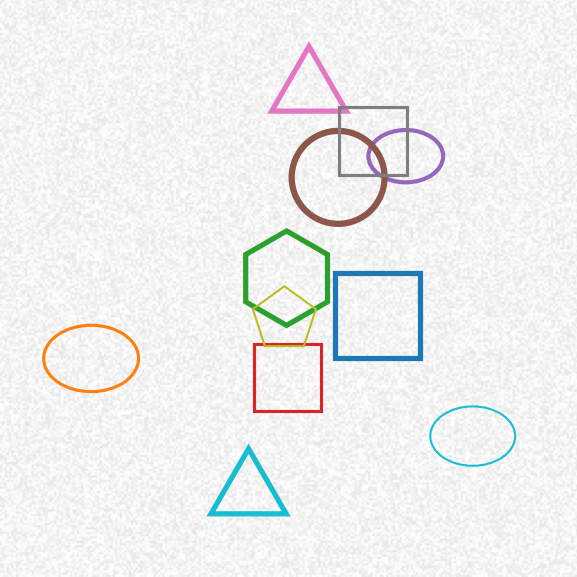[{"shape": "square", "thickness": 2.5, "radius": 0.37, "center": [0.654, 0.453]}, {"shape": "oval", "thickness": 1.5, "radius": 0.41, "center": [0.158, 0.378]}, {"shape": "hexagon", "thickness": 2.5, "radius": 0.41, "center": [0.496, 0.517]}, {"shape": "square", "thickness": 1.5, "radius": 0.29, "center": [0.498, 0.345]}, {"shape": "oval", "thickness": 2, "radius": 0.32, "center": [0.703, 0.729]}, {"shape": "circle", "thickness": 3, "radius": 0.4, "center": [0.586, 0.692]}, {"shape": "triangle", "thickness": 2.5, "radius": 0.37, "center": [0.535, 0.844]}, {"shape": "square", "thickness": 1.5, "radius": 0.29, "center": [0.645, 0.756]}, {"shape": "pentagon", "thickness": 1, "radius": 0.29, "center": [0.492, 0.446]}, {"shape": "triangle", "thickness": 2.5, "radius": 0.38, "center": [0.43, 0.147]}, {"shape": "oval", "thickness": 1, "radius": 0.37, "center": [0.819, 0.244]}]